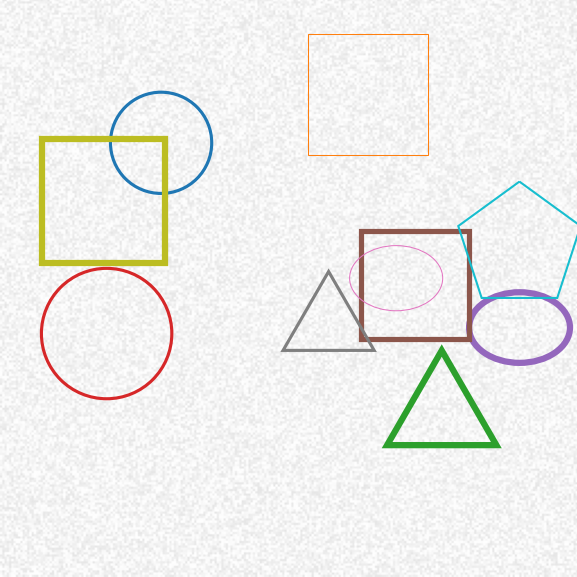[{"shape": "circle", "thickness": 1.5, "radius": 0.44, "center": [0.279, 0.752]}, {"shape": "square", "thickness": 0.5, "radius": 0.52, "center": [0.637, 0.835]}, {"shape": "triangle", "thickness": 3, "radius": 0.55, "center": [0.765, 0.283]}, {"shape": "circle", "thickness": 1.5, "radius": 0.56, "center": [0.185, 0.422]}, {"shape": "oval", "thickness": 3, "radius": 0.44, "center": [0.9, 0.432]}, {"shape": "square", "thickness": 2.5, "radius": 0.47, "center": [0.718, 0.506]}, {"shape": "oval", "thickness": 0.5, "radius": 0.4, "center": [0.686, 0.517]}, {"shape": "triangle", "thickness": 1.5, "radius": 0.46, "center": [0.569, 0.438]}, {"shape": "square", "thickness": 3, "radius": 0.54, "center": [0.179, 0.651]}, {"shape": "pentagon", "thickness": 1, "radius": 0.56, "center": [0.899, 0.573]}]